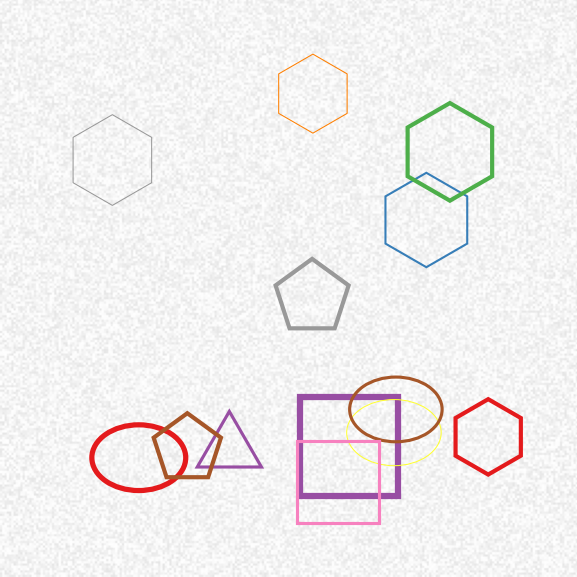[{"shape": "hexagon", "thickness": 2, "radius": 0.33, "center": [0.845, 0.243]}, {"shape": "oval", "thickness": 2.5, "radius": 0.41, "center": [0.24, 0.207]}, {"shape": "hexagon", "thickness": 1, "radius": 0.41, "center": [0.738, 0.618]}, {"shape": "hexagon", "thickness": 2, "radius": 0.42, "center": [0.779, 0.736]}, {"shape": "triangle", "thickness": 1.5, "radius": 0.32, "center": [0.397, 0.223]}, {"shape": "square", "thickness": 3, "radius": 0.43, "center": [0.604, 0.226]}, {"shape": "hexagon", "thickness": 0.5, "radius": 0.34, "center": [0.542, 0.837]}, {"shape": "oval", "thickness": 0.5, "radius": 0.41, "center": [0.682, 0.25]}, {"shape": "pentagon", "thickness": 2, "radius": 0.31, "center": [0.324, 0.222]}, {"shape": "oval", "thickness": 1.5, "radius": 0.4, "center": [0.686, 0.29]}, {"shape": "square", "thickness": 1.5, "radius": 0.35, "center": [0.585, 0.165]}, {"shape": "hexagon", "thickness": 0.5, "radius": 0.39, "center": [0.195, 0.722]}, {"shape": "pentagon", "thickness": 2, "radius": 0.33, "center": [0.54, 0.484]}]